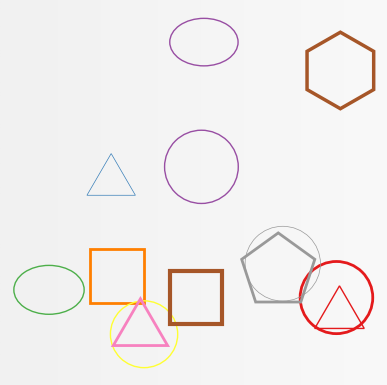[{"shape": "triangle", "thickness": 1, "radius": 0.37, "center": [0.876, 0.184]}, {"shape": "circle", "thickness": 2, "radius": 0.47, "center": [0.868, 0.227]}, {"shape": "triangle", "thickness": 0.5, "radius": 0.36, "center": [0.287, 0.529]}, {"shape": "oval", "thickness": 1, "radius": 0.45, "center": [0.126, 0.247]}, {"shape": "circle", "thickness": 1, "radius": 0.48, "center": [0.52, 0.567]}, {"shape": "oval", "thickness": 1, "radius": 0.44, "center": [0.526, 0.891]}, {"shape": "square", "thickness": 2, "radius": 0.35, "center": [0.303, 0.283]}, {"shape": "circle", "thickness": 1, "radius": 0.43, "center": [0.372, 0.132]}, {"shape": "hexagon", "thickness": 2.5, "radius": 0.5, "center": [0.878, 0.817]}, {"shape": "square", "thickness": 3, "radius": 0.34, "center": [0.506, 0.227]}, {"shape": "triangle", "thickness": 2, "radius": 0.4, "center": [0.362, 0.143]}, {"shape": "circle", "thickness": 0.5, "radius": 0.49, "center": [0.73, 0.315]}, {"shape": "pentagon", "thickness": 2, "radius": 0.5, "center": [0.718, 0.296]}]